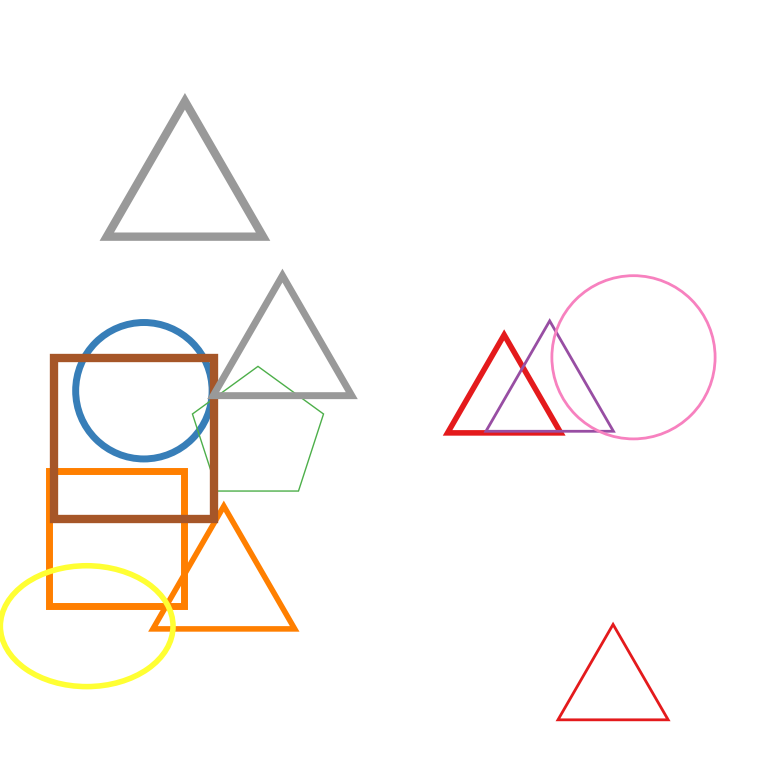[{"shape": "triangle", "thickness": 2, "radius": 0.42, "center": [0.655, 0.48]}, {"shape": "triangle", "thickness": 1, "radius": 0.41, "center": [0.796, 0.106]}, {"shape": "circle", "thickness": 2.5, "radius": 0.44, "center": [0.187, 0.493]}, {"shape": "pentagon", "thickness": 0.5, "radius": 0.45, "center": [0.335, 0.435]}, {"shape": "triangle", "thickness": 1, "radius": 0.48, "center": [0.714, 0.488]}, {"shape": "square", "thickness": 2.5, "radius": 0.44, "center": [0.151, 0.301]}, {"shape": "triangle", "thickness": 2, "radius": 0.53, "center": [0.291, 0.236]}, {"shape": "oval", "thickness": 2, "radius": 0.56, "center": [0.113, 0.187]}, {"shape": "square", "thickness": 3, "radius": 0.52, "center": [0.174, 0.431]}, {"shape": "circle", "thickness": 1, "radius": 0.53, "center": [0.823, 0.536]}, {"shape": "triangle", "thickness": 3, "radius": 0.59, "center": [0.24, 0.751]}, {"shape": "triangle", "thickness": 2.5, "radius": 0.52, "center": [0.367, 0.538]}]